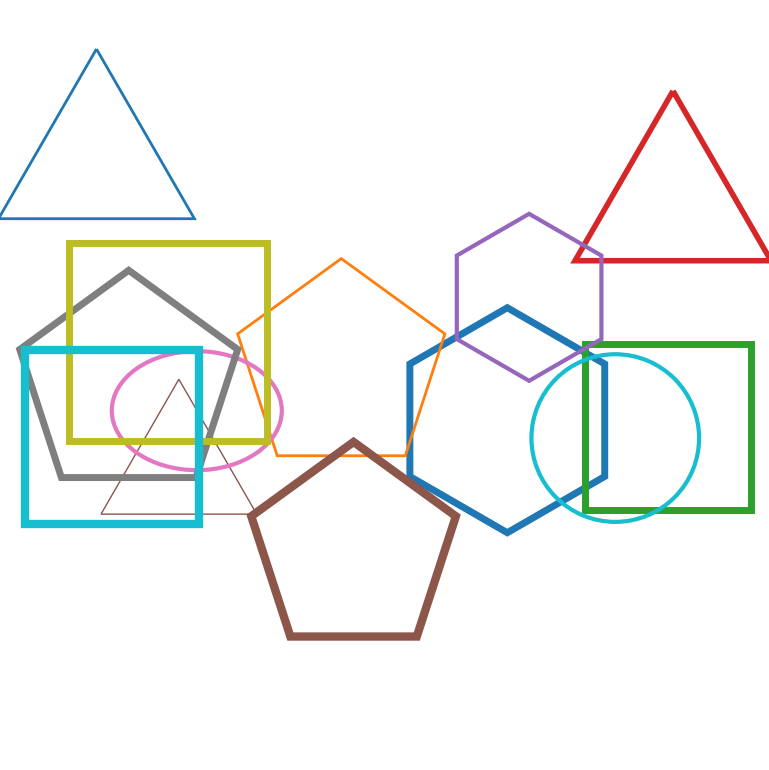[{"shape": "hexagon", "thickness": 2.5, "radius": 0.73, "center": [0.659, 0.454]}, {"shape": "triangle", "thickness": 1, "radius": 0.73, "center": [0.125, 0.789]}, {"shape": "pentagon", "thickness": 1, "radius": 0.71, "center": [0.443, 0.523]}, {"shape": "square", "thickness": 2.5, "radius": 0.54, "center": [0.868, 0.446]}, {"shape": "triangle", "thickness": 2, "radius": 0.73, "center": [0.874, 0.735]}, {"shape": "hexagon", "thickness": 1.5, "radius": 0.54, "center": [0.687, 0.614]}, {"shape": "pentagon", "thickness": 3, "radius": 0.7, "center": [0.459, 0.286]}, {"shape": "triangle", "thickness": 0.5, "radius": 0.58, "center": [0.232, 0.391]}, {"shape": "oval", "thickness": 1.5, "radius": 0.55, "center": [0.256, 0.467]}, {"shape": "pentagon", "thickness": 2.5, "radius": 0.74, "center": [0.167, 0.5]}, {"shape": "square", "thickness": 2.5, "radius": 0.64, "center": [0.218, 0.556]}, {"shape": "circle", "thickness": 1.5, "radius": 0.54, "center": [0.799, 0.431]}, {"shape": "square", "thickness": 3, "radius": 0.56, "center": [0.145, 0.433]}]